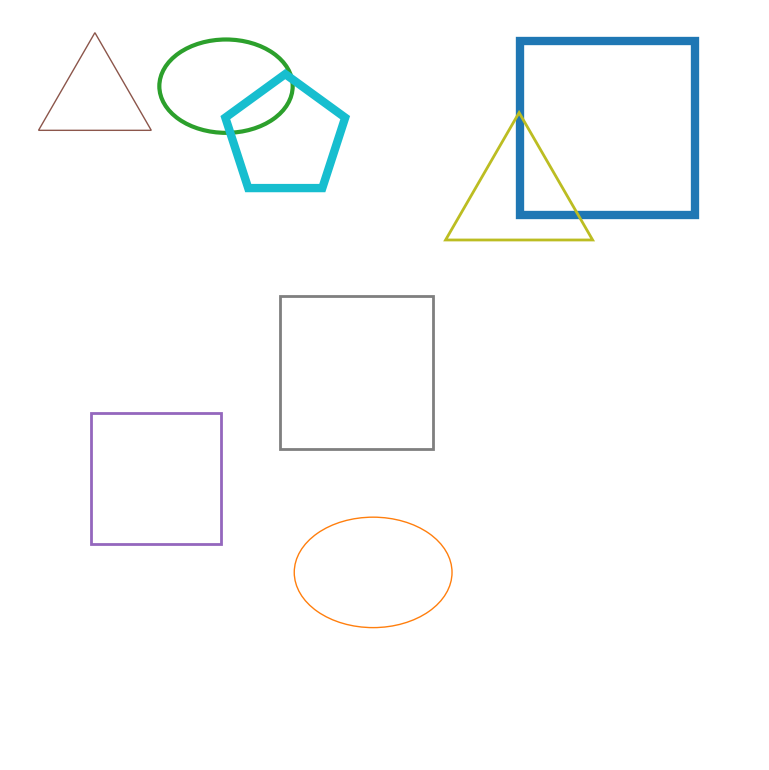[{"shape": "square", "thickness": 3, "radius": 0.57, "center": [0.789, 0.834]}, {"shape": "oval", "thickness": 0.5, "radius": 0.51, "center": [0.485, 0.257]}, {"shape": "oval", "thickness": 1.5, "radius": 0.43, "center": [0.294, 0.888]}, {"shape": "square", "thickness": 1, "radius": 0.42, "center": [0.203, 0.378]}, {"shape": "triangle", "thickness": 0.5, "radius": 0.42, "center": [0.123, 0.873]}, {"shape": "square", "thickness": 1, "radius": 0.5, "center": [0.463, 0.516]}, {"shape": "triangle", "thickness": 1, "radius": 0.55, "center": [0.674, 0.743]}, {"shape": "pentagon", "thickness": 3, "radius": 0.41, "center": [0.37, 0.822]}]